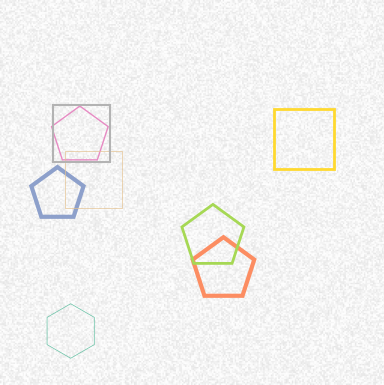[{"shape": "hexagon", "thickness": 0.5, "radius": 0.35, "center": [0.184, 0.14]}, {"shape": "pentagon", "thickness": 3, "radius": 0.42, "center": [0.58, 0.3]}, {"shape": "pentagon", "thickness": 3, "radius": 0.36, "center": [0.149, 0.495]}, {"shape": "pentagon", "thickness": 1, "radius": 0.39, "center": [0.207, 0.647]}, {"shape": "pentagon", "thickness": 2, "radius": 0.42, "center": [0.553, 0.384]}, {"shape": "square", "thickness": 2, "radius": 0.39, "center": [0.789, 0.639]}, {"shape": "square", "thickness": 0.5, "radius": 0.37, "center": [0.243, 0.533]}, {"shape": "square", "thickness": 1.5, "radius": 0.37, "center": [0.212, 0.653]}]